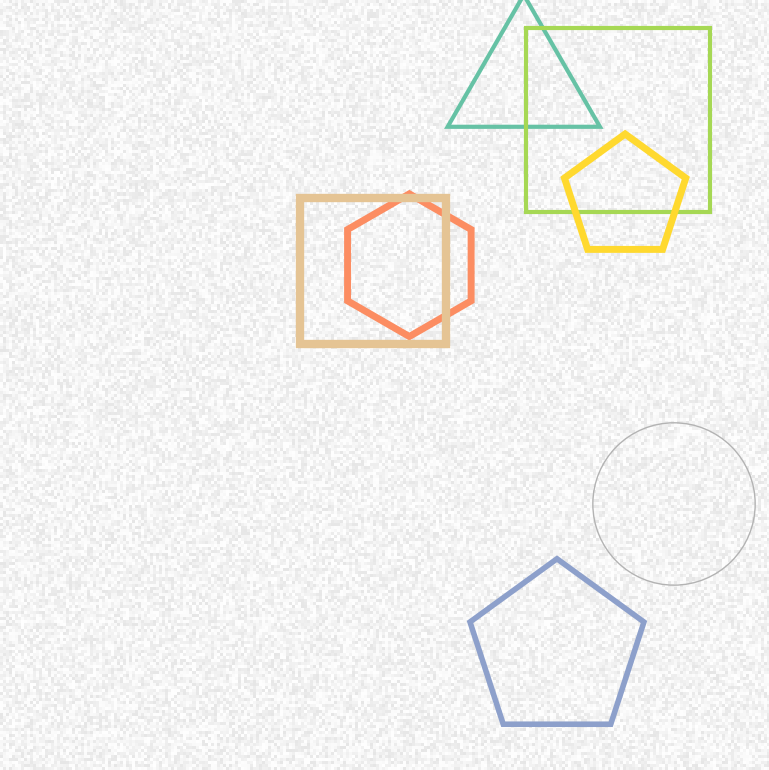[{"shape": "triangle", "thickness": 1.5, "radius": 0.57, "center": [0.68, 0.892]}, {"shape": "hexagon", "thickness": 2.5, "radius": 0.46, "center": [0.532, 0.656]}, {"shape": "pentagon", "thickness": 2, "radius": 0.59, "center": [0.723, 0.156]}, {"shape": "square", "thickness": 1.5, "radius": 0.6, "center": [0.802, 0.844]}, {"shape": "pentagon", "thickness": 2.5, "radius": 0.41, "center": [0.812, 0.743]}, {"shape": "square", "thickness": 3, "radius": 0.48, "center": [0.484, 0.648]}, {"shape": "circle", "thickness": 0.5, "radius": 0.53, "center": [0.875, 0.345]}]